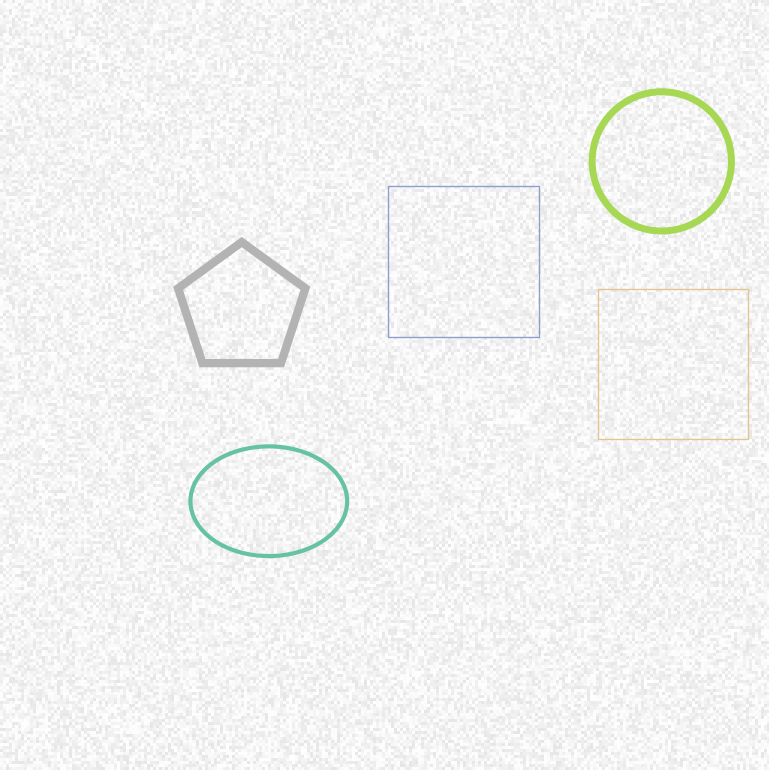[{"shape": "oval", "thickness": 1.5, "radius": 0.51, "center": [0.349, 0.349]}, {"shape": "square", "thickness": 0.5, "radius": 0.49, "center": [0.602, 0.66]}, {"shape": "circle", "thickness": 2.5, "radius": 0.45, "center": [0.859, 0.79]}, {"shape": "square", "thickness": 0.5, "radius": 0.49, "center": [0.873, 0.527]}, {"shape": "pentagon", "thickness": 3, "radius": 0.43, "center": [0.314, 0.599]}]